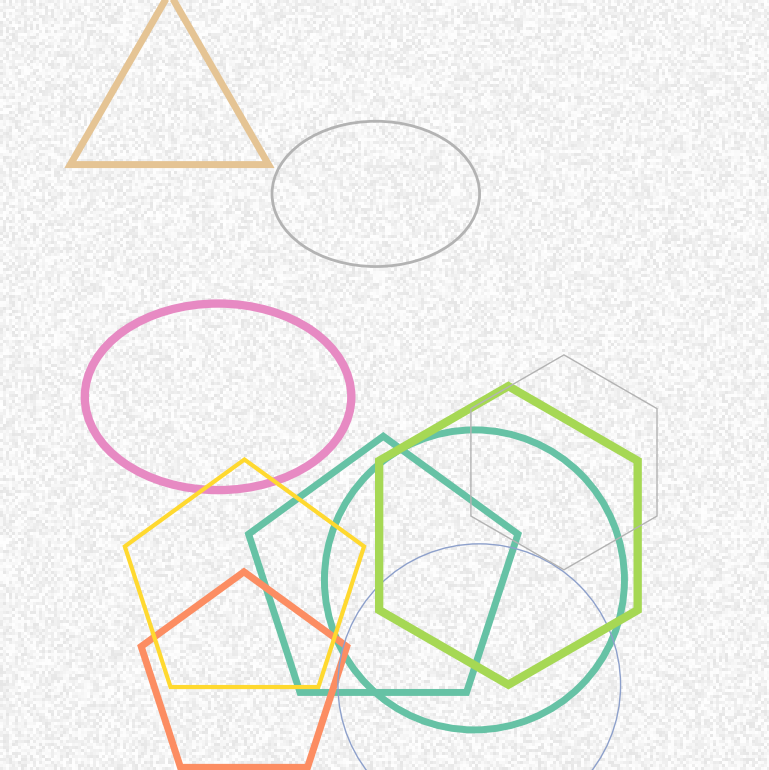[{"shape": "pentagon", "thickness": 2.5, "radius": 0.92, "center": [0.498, 0.25]}, {"shape": "circle", "thickness": 2.5, "radius": 0.97, "center": [0.616, 0.247]}, {"shape": "pentagon", "thickness": 2.5, "radius": 0.7, "center": [0.317, 0.117]}, {"shape": "circle", "thickness": 0.5, "radius": 0.92, "center": [0.622, 0.11]}, {"shape": "oval", "thickness": 3, "radius": 0.87, "center": [0.283, 0.485]}, {"shape": "hexagon", "thickness": 3, "radius": 0.97, "center": [0.66, 0.305]}, {"shape": "pentagon", "thickness": 1.5, "radius": 0.82, "center": [0.317, 0.24]}, {"shape": "triangle", "thickness": 2.5, "radius": 0.74, "center": [0.22, 0.861]}, {"shape": "oval", "thickness": 1, "radius": 0.67, "center": [0.488, 0.748]}, {"shape": "hexagon", "thickness": 0.5, "radius": 0.7, "center": [0.732, 0.4]}]